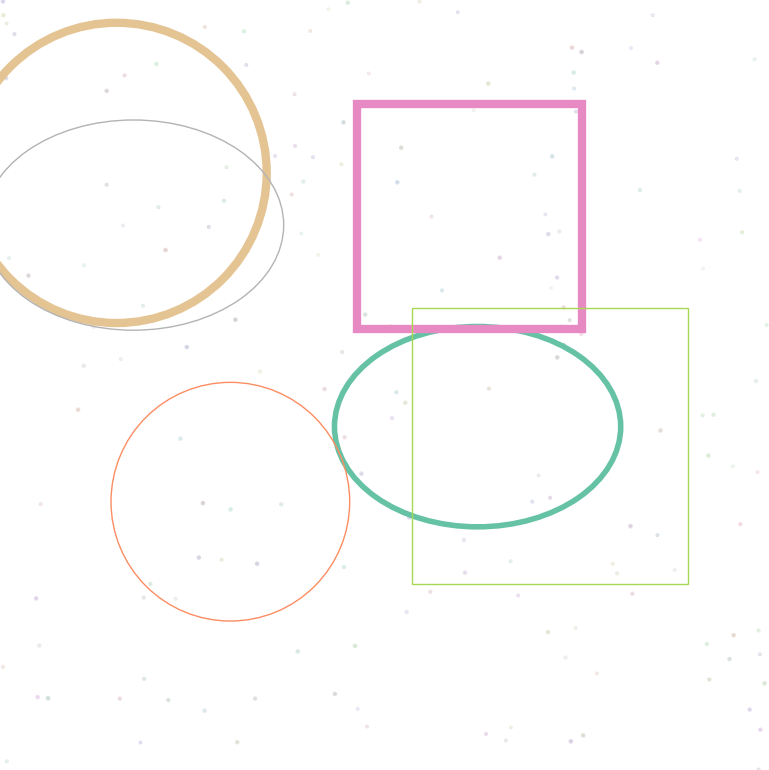[{"shape": "oval", "thickness": 2, "radius": 0.93, "center": [0.62, 0.446]}, {"shape": "circle", "thickness": 0.5, "radius": 0.77, "center": [0.299, 0.348]}, {"shape": "square", "thickness": 3, "radius": 0.73, "center": [0.61, 0.719]}, {"shape": "square", "thickness": 0.5, "radius": 0.9, "center": [0.715, 0.421]}, {"shape": "circle", "thickness": 3, "radius": 0.97, "center": [0.151, 0.775]}, {"shape": "oval", "thickness": 0.5, "radius": 0.98, "center": [0.173, 0.708]}]